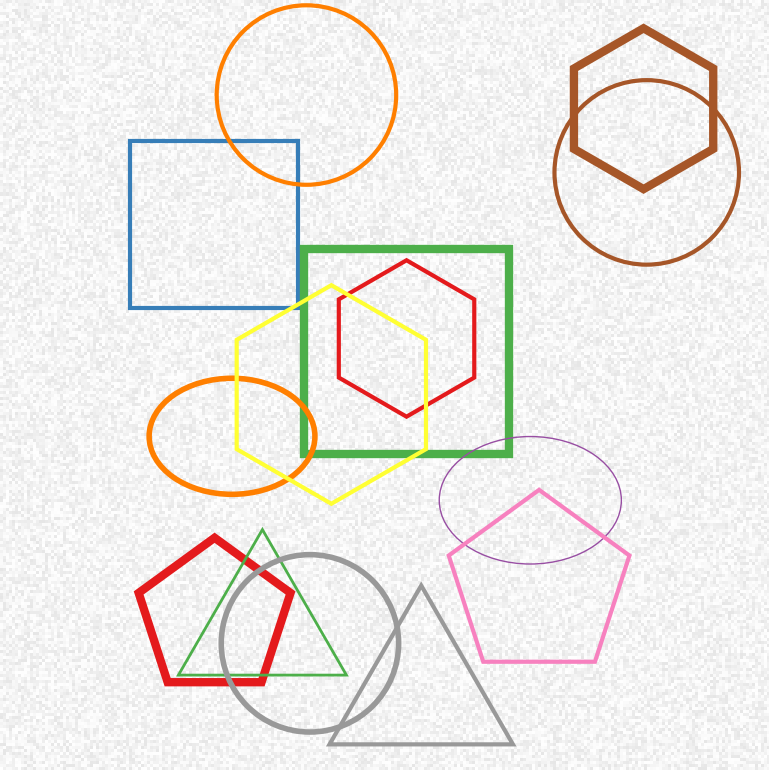[{"shape": "pentagon", "thickness": 3, "radius": 0.52, "center": [0.279, 0.198]}, {"shape": "hexagon", "thickness": 1.5, "radius": 0.51, "center": [0.528, 0.56]}, {"shape": "square", "thickness": 1.5, "radius": 0.54, "center": [0.278, 0.708]}, {"shape": "square", "thickness": 3, "radius": 0.66, "center": [0.528, 0.544]}, {"shape": "triangle", "thickness": 1, "radius": 0.63, "center": [0.341, 0.186]}, {"shape": "oval", "thickness": 0.5, "radius": 0.59, "center": [0.689, 0.35]}, {"shape": "circle", "thickness": 1.5, "radius": 0.58, "center": [0.398, 0.877]}, {"shape": "oval", "thickness": 2, "radius": 0.54, "center": [0.301, 0.433]}, {"shape": "hexagon", "thickness": 1.5, "radius": 0.71, "center": [0.43, 0.488]}, {"shape": "hexagon", "thickness": 3, "radius": 0.52, "center": [0.836, 0.859]}, {"shape": "circle", "thickness": 1.5, "radius": 0.6, "center": [0.84, 0.776]}, {"shape": "pentagon", "thickness": 1.5, "radius": 0.62, "center": [0.7, 0.24]}, {"shape": "triangle", "thickness": 1.5, "radius": 0.69, "center": [0.547, 0.102]}, {"shape": "circle", "thickness": 2, "radius": 0.58, "center": [0.403, 0.165]}]